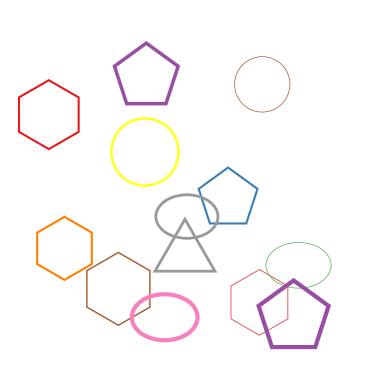[{"shape": "hexagon", "thickness": 0.5, "radius": 0.43, "center": [0.674, 0.214]}, {"shape": "hexagon", "thickness": 1.5, "radius": 0.45, "center": [0.127, 0.702]}, {"shape": "pentagon", "thickness": 1.5, "radius": 0.4, "center": [0.592, 0.485]}, {"shape": "oval", "thickness": 0.5, "radius": 0.42, "center": [0.775, 0.311]}, {"shape": "pentagon", "thickness": 2.5, "radius": 0.43, "center": [0.38, 0.801]}, {"shape": "pentagon", "thickness": 3, "radius": 0.48, "center": [0.763, 0.176]}, {"shape": "hexagon", "thickness": 1.5, "radius": 0.41, "center": [0.168, 0.355]}, {"shape": "circle", "thickness": 2, "radius": 0.44, "center": [0.377, 0.605]}, {"shape": "hexagon", "thickness": 1, "radius": 0.47, "center": [0.308, 0.25]}, {"shape": "circle", "thickness": 0.5, "radius": 0.36, "center": [0.681, 0.781]}, {"shape": "oval", "thickness": 3, "radius": 0.43, "center": [0.428, 0.176]}, {"shape": "oval", "thickness": 2, "radius": 0.4, "center": [0.485, 0.438]}, {"shape": "triangle", "thickness": 2, "radius": 0.45, "center": [0.48, 0.341]}]